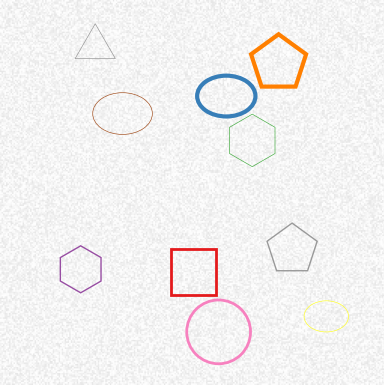[{"shape": "square", "thickness": 2, "radius": 0.3, "center": [0.503, 0.294]}, {"shape": "oval", "thickness": 3, "radius": 0.38, "center": [0.588, 0.75]}, {"shape": "hexagon", "thickness": 0.5, "radius": 0.34, "center": [0.655, 0.635]}, {"shape": "hexagon", "thickness": 1, "radius": 0.31, "center": [0.21, 0.301]}, {"shape": "pentagon", "thickness": 3, "radius": 0.38, "center": [0.724, 0.836]}, {"shape": "oval", "thickness": 0.5, "radius": 0.29, "center": [0.848, 0.178]}, {"shape": "oval", "thickness": 0.5, "radius": 0.39, "center": [0.318, 0.705]}, {"shape": "circle", "thickness": 2, "radius": 0.41, "center": [0.568, 0.138]}, {"shape": "triangle", "thickness": 0.5, "radius": 0.3, "center": [0.247, 0.878]}, {"shape": "pentagon", "thickness": 1, "radius": 0.34, "center": [0.759, 0.352]}]